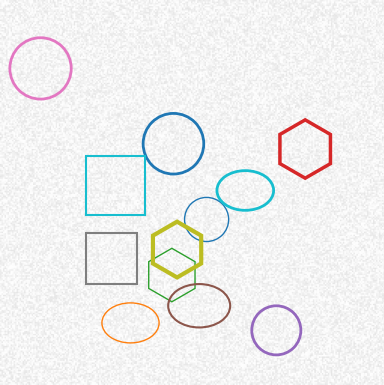[{"shape": "circle", "thickness": 1, "radius": 0.29, "center": [0.537, 0.43]}, {"shape": "circle", "thickness": 2, "radius": 0.39, "center": [0.451, 0.627]}, {"shape": "oval", "thickness": 1, "radius": 0.37, "center": [0.339, 0.161]}, {"shape": "hexagon", "thickness": 1, "radius": 0.35, "center": [0.446, 0.286]}, {"shape": "hexagon", "thickness": 2.5, "radius": 0.38, "center": [0.793, 0.613]}, {"shape": "circle", "thickness": 2, "radius": 0.32, "center": [0.718, 0.142]}, {"shape": "oval", "thickness": 1.5, "radius": 0.4, "center": [0.517, 0.206]}, {"shape": "circle", "thickness": 2, "radius": 0.4, "center": [0.105, 0.822]}, {"shape": "square", "thickness": 1.5, "radius": 0.33, "center": [0.291, 0.328]}, {"shape": "hexagon", "thickness": 3, "radius": 0.36, "center": [0.46, 0.352]}, {"shape": "oval", "thickness": 2, "radius": 0.37, "center": [0.637, 0.505]}, {"shape": "square", "thickness": 1.5, "radius": 0.38, "center": [0.3, 0.517]}]